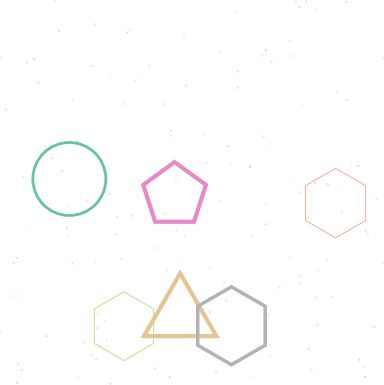[{"shape": "circle", "thickness": 2, "radius": 0.47, "center": [0.18, 0.535]}, {"shape": "hexagon", "thickness": 0.5, "radius": 0.45, "center": [0.872, 0.472]}, {"shape": "pentagon", "thickness": 3, "radius": 0.43, "center": [0.453, 0.493]}, {"shape": "hexagon", "thickness": 0.5, "radius": 0.45, "center": [0.322, 0.153]}, {"shape": "triangle", "thickness": 3, "radius": 0.54, "center": [0.468, 0.181]}, {"shape": "hexagon", "thickness": 2.5, "radius": 0.51, "center": [0.601, 0.154]}]